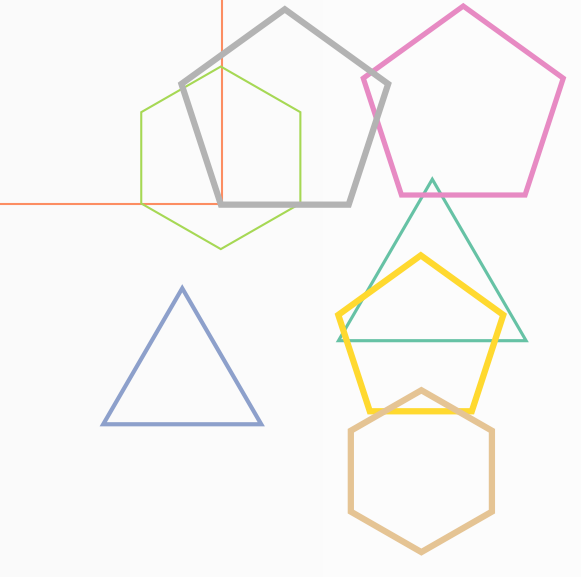[{"shape": "triangle", "thickness": 1.5, "radius": 0.93, "center": [0.744, 0.502]}, {"shape": "square", "thickness": 1, "radius": 0.96, "center": [0.19, 0.838]}, {"shape": "triangle", "thickness": 2, "radius": 0.78, "center": [0.314, 0.343]}, {"shape": "pentagon", "thickness": 2.5, "radius": 0.9, "center": [0.797, 0.808]}, {"shape": "hexagon", "thickness": 1, "radius": 0.79, "center": [0.38, 0.726]}, {"shape": "pentagon", "thickness": 3, "radius": 0.75, "center": [0.724, 0.408]}, {"shape": "hexagon", "thickness": 3, "radius": 0.7, "center": [0.725, 0.183]}, {"shape": "pentagon", "thickness": 3, "radius": 0.93, "center": [0.49, 0.796]}]